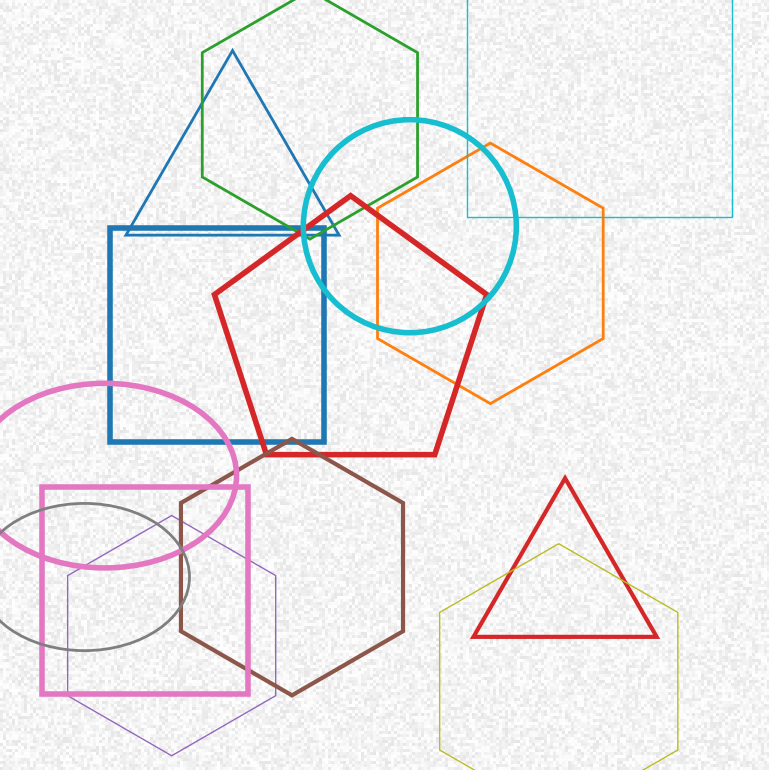[{"shape": "triangle", "thickness": 1, "radius": 0.8, "center": [0.302, 0.775]}, {"shape": "square", "thickness": 2, "radius": 0.69, "center": [0.282, 0.565]}, {"shape": "hexagon", "thickness": 1, "radius": 0.85, "center": [0.637, 0.645]}, {"shape": "hexagon", "thickness": 1, "radius": 0.81, "center": [0.402, 0.851]}, {"shape": "triangle", "thickness": 1.5, "radius": 0.69, "center": [0.734, 0.242]}, {"shape": "pentagon", "thickness": 2, "radius": 0.93, "center": [0.455, 0.56]}, {"shape": "hexagon", "thickness": 0.5, "radius": 0.78, "center": [0.223, 0.174]}, {"shape": "hexagon", "thickness": 1.5, "radius": 0.83, "center": [0.379, 0.264]}, {"shape": "square", "thickness": 2, "radius": 0.67, "center": [0.189, 0.233]}, {"shape": "oval", "thickness": 2, "radius": 0.86, "center": [0.136, 0.382]}, {"shape": "oval", "thickness": 1, "radius": 0.68, "center": [0.11, 0.251]}, {"shape": "hexagon", "thickness": 0.5, "radius": 0.89, "center": [0.726, 0.115]}, {"shape": "circle", "thickness": 2, "radius": 0.69, "center": [0.532, 0.706]}, {"shape": "square", "thickness": 0.5, "radius": 0.86, "center": [0.778, 0.89]}]